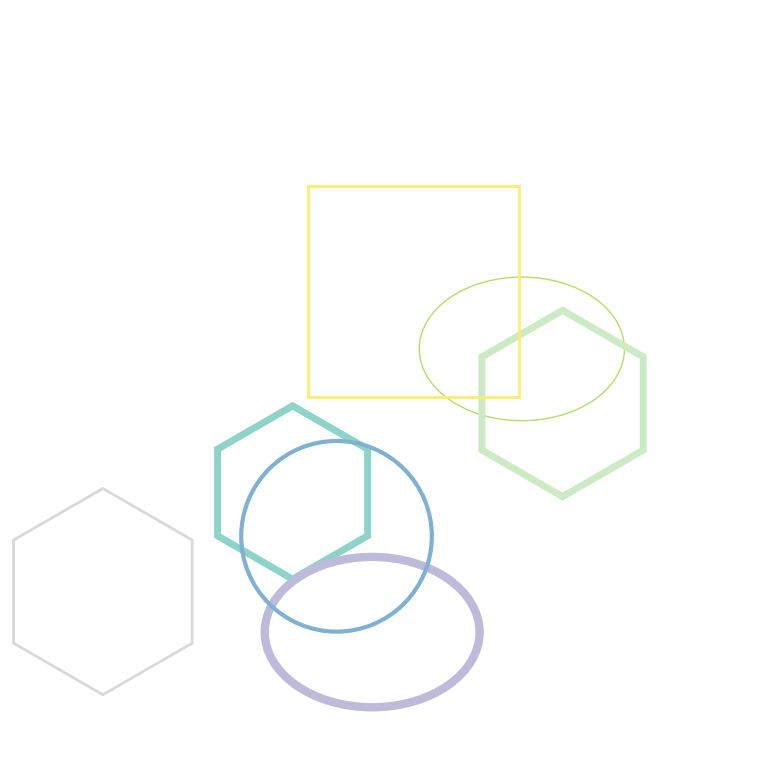[{"shape": "hexagon", "thickness": 2.5, "radius": 0.56, "center": [0.38, 0.36]}, {"shape": "oval", "thickness": 3, "radius": 0.7, "center": [0.483, 0.179]}, {"shape": "circle", "thickness": 1.5, "radius": 0.62, "center": [0.437, 0.303]}, {"shape": "oval", "thickness": 0.5, "radius": 0.67, "center": [0.678, 0.547]}, {"shape": "hexagon", "thickness": 1, "radius": 0.67, "center": [0.134, 0.232]}, {"shape": "hexagon", "thickness": 2.5, "radius": 0.61, "center": [0.731, 0.476]}, {"shape": "square", "thickness": 1, "radius": 0.69, "center": [0.537, 0.621]}]